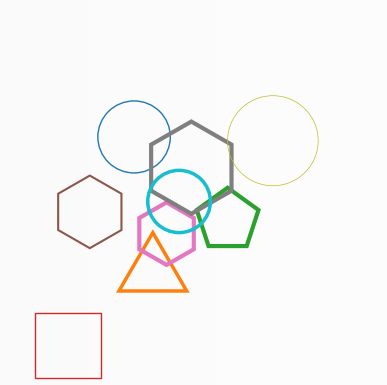[{"shape": "circle", "thickness": 1, "radius": 0.47, "center": [0.346, 0.644]}, {"shape": "triangle", "thickness": 2.5, "radius": 0.5, "center": [0.394, 0.295]}, {"shape": "pentagon", "thickness": 3, "radius": 0.42, "center": [0.587, 0.429]}, {"shape": "square", "thickness": 1, "radius": 0.42, "center": [0.176, 0.103]}, {"shape": "hexagon", "thickness": 1.5, "radius": 0.47, "center": [0.232, 0.45]}, {"shape": "hexagon", "thickness": 3, "radius": 0.41, "center": [0.43, 0.393]}, {"shape": "hexagon", "thickness": 3, "radius": 0.6, "center": [0.494, 0.564]}, {"shape": "circle", "thickness": 0.5, "radius": 0.58, "center": [0.704, 0.635]}, {"shape": "circle", "thickness": 2.5, "radius": 0.4, "center": [0.462, 0.477]}]